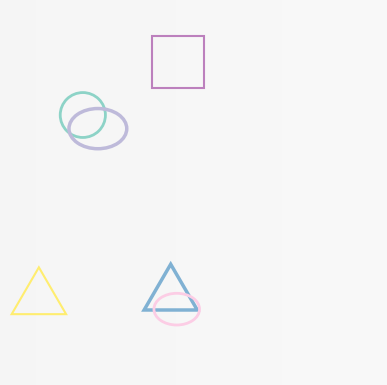[{"shape": "circle", "thickness": 2, "radius": 0.29, "center": [0.214, 0.701]}, {"shape": "oval", "thickness": 2.5, "radius": 0.37, "center": [0.253, 0.666]}, {"shape": "triangle", "thickness": 2.5, "radius": 0.4, "center": [0.441, 0.234]}, {"shape": "oval", "thickness": 2, "radius": 0.29, "center": [0.456, 0.197]}, {"shape": "square", "thickness": 1.5, "radius": 0.34, "center": [0.459, 0.838]}, {"shape": "triangle", "thickness": 1.5, "radius": 0.41, "center": [0.1, 0.225]}]